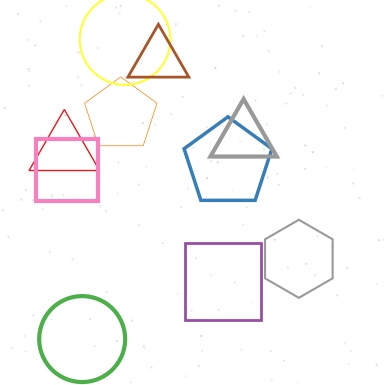[{"shape": "triangle", "thickness": 1, "radius": 0.53, "center": [0.167, 0.61]}, {"shape": "pentagon", "thickness": 2.5, "radius": 0.6, "center": [0.592, 0.577]}, {"shape": "circle", "thickness": 3, "radius": 0.56, "center": [0.213, 0.119]}, {"shape": "square", "thickness": 2, "radius": 0.5, "center": [0.579, 0.268]}, {"shape": "pentagon", "thickness": 0.5, "radius": 0.49, "center": [0.314, 0.701]}, {"shape": "circle", "thickness": 1.5, "radius": 0.59, "center": [0.325, 0.897]}, {"shape": "triangle", "thickness": 2, "radius": 0.46, "center": [0.411, 0.845]}, {"shape": "square", "thickness": 3, "radius": 0.4, "center": [0.175, 0.558]}, {"shape": "triangle", "thickness": 3, "radius": 0.5, "center": [0.633, 0.643]}, {"shape": "hexagon", "thickness": 1.5, "radius": 0.51, "center": [0.776, 0.328]}]